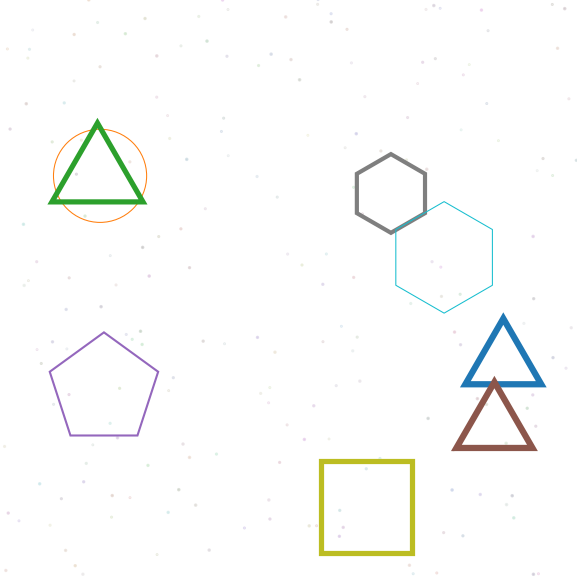[{"shape": "triangle", "thickness": 3, "radius": 0.38, "center": [0.872, 0.372]}, {"shape": "circle", "thickness": 0.5, "radius": 0.4, "center": [0.173, 0.695]}, {"shape": "triangle", "thickness": 2.5, "radius": 0.46, "center": [0.169, 0.695]}, {"shape": "pentagon", "thickness": 1, "radius": 0.49, "center": [0.18, 0.325]}, {"shape": "triangle", "thickness": 3, "radius": 0.38, "center": [0.856, 0.261]}, {"shape": "hexagon", "thickness": 2, "radius": 0.34, "center": [0.677, 0.664]}, {"shape": "square", "thickness": 2.5, "radius": 0.4, "center": [0.635, 0.122]}, {"shape": "hexagon", "thickness": 0.5, "radius": 0.48, "center": [0.769, 0.553]}]